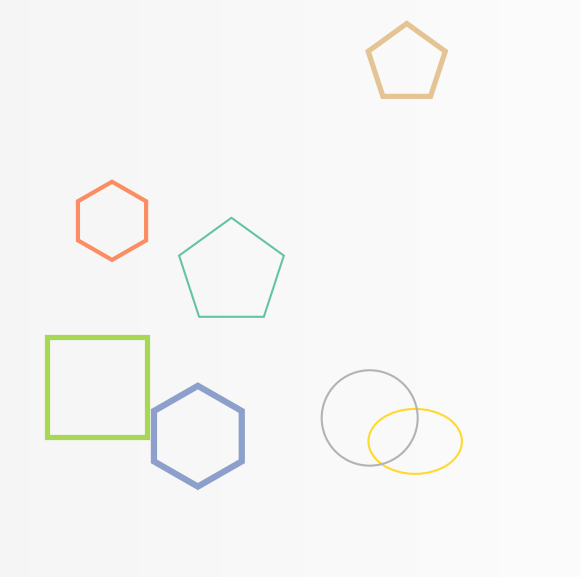[{"shape": "pentagon", "thickness": 1, "radius": 0.47, "center": [0.398, 0.527]}, {"shape": "hexagon", "thickness": 2, "radius": 0.34, "center": [0.193, 0.617]}, {"shape": "hexagon", "thickness": 3, "radius": 0.44, "center": [0.34, 0.244]}, {"shape": "square", "thickness": 2.5, "radius": 0.43, "center": [0.167, 0.329]}, {"shape": "oval", "thickness": 1, "radius": 0.4, "center": [0.714, 0.235]}, {"shape": "pentagon", "thickness": 2.5, "radius": 0.35, "center": [0.7, 0.889]}, {"shape": "circle", "thickness": 1, "radius": 0.41, "center": [0.636, 0.275]}]